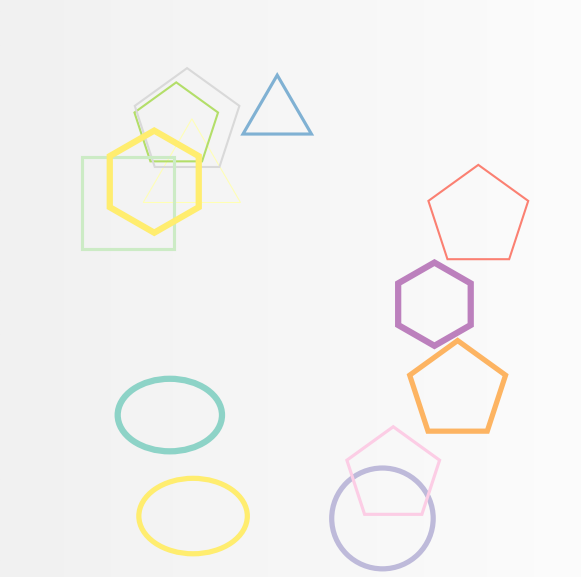[{"shape": "oval", "thickness": 3, "radius": 0.45, "center": [0.292, 0.28]}, {"shape": "triangle", "thickness": 0.5, "radius": 0.48, "center": [0.33, 0.697]}, {"shape": "circle", "thickness": 2.5, "radius": 0.44, "center": [0.658, 0.101]}, {"shape": "pentagon", "thickness": 1, "radius": 0.45, "center": [0.823, 0.623]}, {"shape": "triangle", "thickness": 1.5, "radius": 0.34, "center": [0.477, 0.801]}, {"shape": "pentagon", "thickness": 2.5, "radius": 0.43, "center": [0.787, 0.323]}, {"shape": "pentagon", "thickness": 1, "radius": 0.38, "center": [0.303, 0.781]}, {"shape": "pentagon", "thickness": 1.5, "radius": 0.42, "center": [0.677, 0.176]}, {"shape": "pentagon", "thickness": 1, "radius": 0.47, "center": [0.322, 0.787]}, {"shape": "hexagon", "thickness": 3, "radius": 0.36, "center": [0.747, 0.472]}, {"shape": "square", "thickness": 1.5, "radius": 0.4, "center": [0.22, 0.648]}, {"shape": "oval", "thickness": 2.5, "radius": 0.47, "center": [0.332, 0.106]}, {"shape": "hexagon", "thickness": 3, "radius": 0.44, "center": [0.265, 0.685]}]